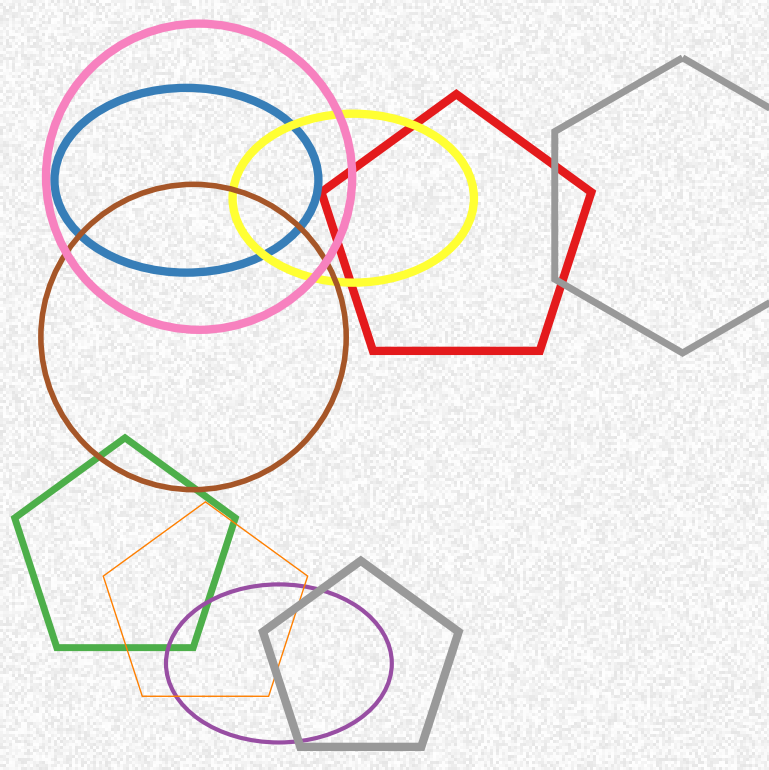[{"shape": "pentagon", "thickness": 3, "radius": 0.92, "center": [0.593, 0.693]}, {"shape": "oval", "thickness": 3, "radius": 0.86, "center": [0.242, 0.766]}, {"shape": "pentagon", "thickness": 2.5, "radius": 0.75, "center": [0.162, 0.281]}, {"shape": "oval", "thickness": 1.5, "radius": 0.73, "center": [0.362, 0.138]}, {"shape": "pentagon", "thickness": 0.5, "radius": 0.7, "center": [0.267, 0.209]}, {"shape": "oval", "thickness": 3, "radius": 0.78, "center": [0.459, 0.743]}, {"shape": "circle", "thickness": 2, "radius": 0.99, "center": [0.251, 0.562]}, {"shape": "circle", "thickness": 3, "radius": 0.99, "center": [0.259, 0.77]}, {"shape": "pentagon", "thickness": 3, "radius": 0.67, "center": [0.469, 0.138]}, {"shape": "hexagon", "thickness": 2.5, "radius": 0.96, "center": [0.886, 0.733]}]